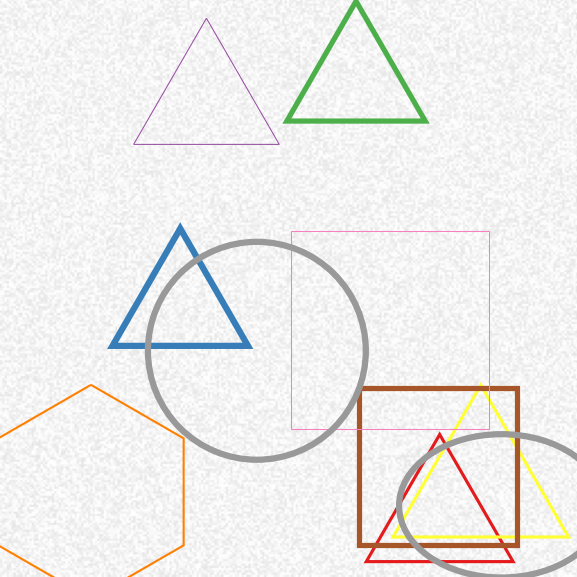[{"shape": "triangle", "thickness": 1.5, "radius": 0.73, "center": [0.761, 0.1]}, {"shape": "triangle", "thickness": 3, "radius": 0.68, "center": [0.312, 0.468]}, {"shape": "triangle", "thickness": 2.5, "radius": 0.69, "center": [0.617, 0.859]}, {"shape": "triangle", "thickness": 0.5, "radius": 0.73, "center": [0.357, 0.822]}, {"shape": "hexagon", "thickness": 1, "radius": 0.93, "center": [0.158, 0.147]}, {"shape": "triangle", "thickness": 1.5, "radius": 0.88, "center": [0.833, 0.157]}, {"shape": "square", "thickness": 2.5, "radius": 0.68, "center": [0.759, 0.192]}, {"shape": "square", "thickness": 0.5, "radius": 0.86, "center": [0.676, 0.427]}, {"shape": "oval", "thickness": 3, "radius": 0.89, "center": [0.868, 0.123]}, {"shape": "circle", "thickness": 3, "radius": 0.94, "center": [0.445, 0.392]}]